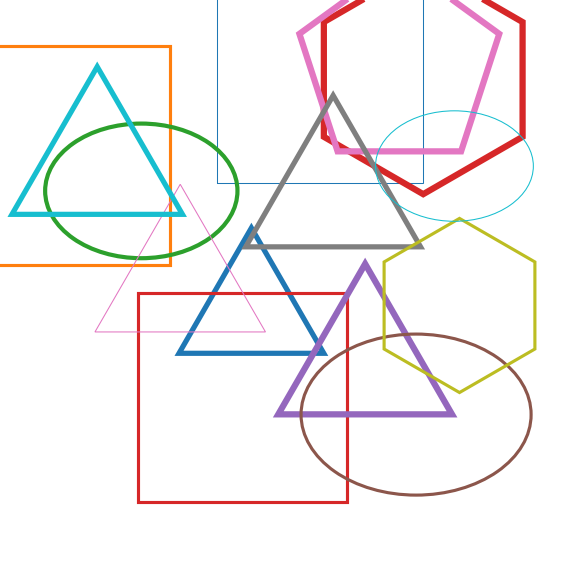[{"shape": "triangle", "thickness": 2.5, "radius": 0.72, "center": [0.435, 0.46]}, {"shape": "square", "thickness": 0.5, "radius": 0.89, "center": [0.554, 0.86]}, {"shape": "square", "thickness": 1.5, "radius": 0.95, "center": [0.105, 0.73]}, {"shape": "oval", "thickness": 2, "radius": 0.83, "center": [0.245, 0.669]}, {"shape": "hexagon", "thickness": 3, "radius": 0.99, "center": [0.733, 0.862]}, {"shape": "square", "thickness": 1.5, "radius": 0.9, "center": [0.42, 0.31]}, {"shape": "triangle", "thickness": 3, "radius": 0.87, "center": [0.632, 0.368]}, {"shape": "oval", "thickness": 1.5, "radius": 1.0, "center": [0.72, 0.281]}, {"shape": "triangle", "thickness": 0.5, "radius": 0.85, "center": [0.312, 0.51]}, {"shape": "pentagon", "thickness": 3, "radius": 0.91, "center": [0.692, 0.884]}, {"shape": "triangle", "thickness": 2.5, "radius": 0.87, "center": [0.577, 0.659]}, {"shape": "hexagon", "thickness": 1.5, "radius": 0.75, "center": [0.796, 0.47]}, {"shape": "oval", "thickness": 0.5, "radius": 0.68, "center": [0.787, 0.712]}, {"shape": "triangle", "thickness": 2.5, "radius": 0.85, "center": [0.168, 0.713]}]